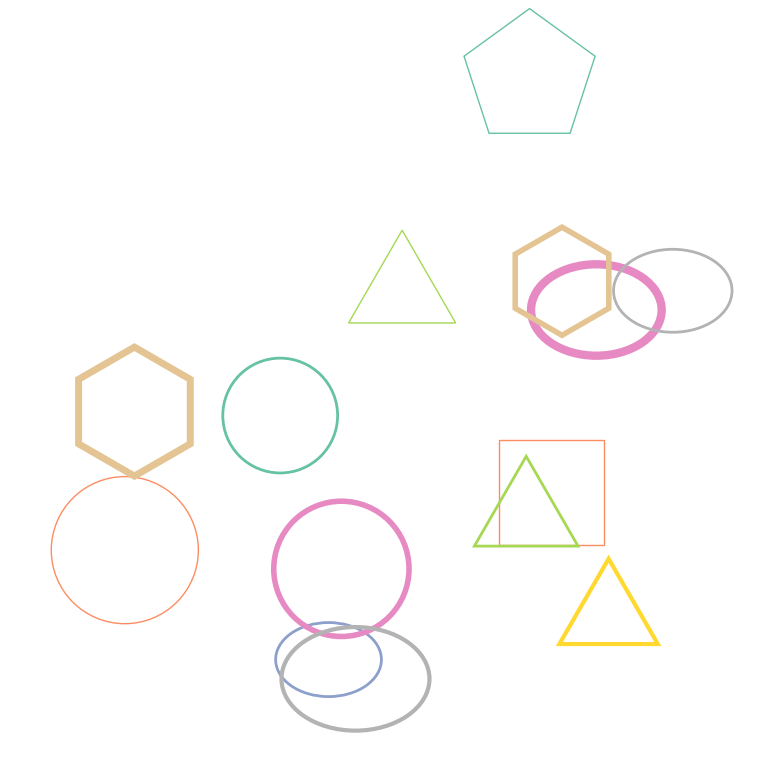[{"shape": "circle", "thickness": 1, "radius": 0.37, "center": [0.364, 0.46]}, {"shape": "pentagon", "thickness": 0.5, "radius": 0.45, "center": [0.688, 0.899]}, {"shape": "square", "thickness": 0.5, "radius": 0.34, "center": [0.716, 0.361]}, {"shape": "circle", "thickness": 0.5, "radius": 0.48, "center": [0.162, 0.286]}, {"shape": "oval", "thickness": 1, "radius": 0.34, "center": [0.427, 0.143]}, {"shape": "oval", "thickness": 3, "radius": 0.42, "center": [0.774, 0.597]}, {"shape": "circle", "thickness": 2, "radius": 0.44, "center": [0.443, 0.261]}, {"shape": "triangle", "thickness": 0.5, "radius": 0.4, "center": [0.522, 0.621]}, {"shape": "triangle", "thickness": 1, "radius": 0.39, "center": [0.683, 0.33]}, {"shape": "triangle", "thickness": 1.5, "radius": 0.37, "center": [0.79, 0.2]}, {"shape": "hexagon", "thickness": 2, "radius": 0.35, "center": [0.73, 0.635]}, {"shape": "hexagon", "thickness": 2.5, "radius": 0.42, "center": [0.175, 0.465]}, {"shape": "oval", "thickness": 1, "radius": 0.38, "center": [0.874, 0.622]}, {"shape": "oval", "thickness": 1.5, "radius": 0.48, "center": [0.462, 0.118]}]